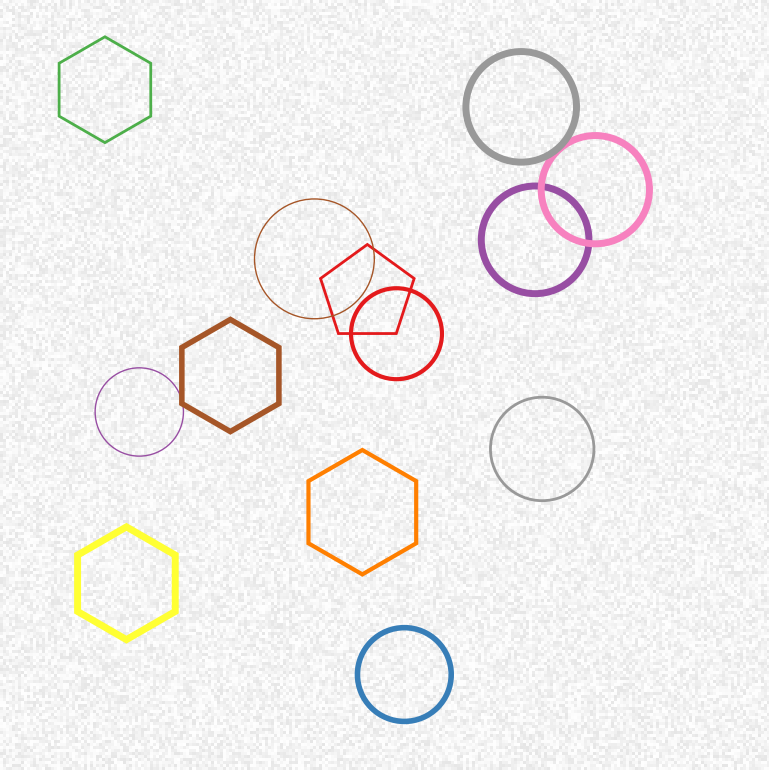[{"shape": "pentagon", "thickness": 1, "radius": 0.32, "center": [0.477, 0.619]}, {"shape": "circle", "thickness": 1.5, "radius": 0.3, "center": [0.515, 0.567]}, {"shape": "circle", "thickness": 2, "radius": 0.3, "center": [0.525, 0.124]}, {"shape": "hexagon", "thickness": 1, "radius": 0.34, "center": [0.136, 0.883]}, {"shape": "circle", "thickness": 2.5, "radius": 0.35, "center": [0.695, 0.689]}, {"shape": "circle", "thickness": 0.5, "radius": 0.29, "center": [0.181, 0.465]}, {"shape": "hexagon", "thickness": 1.5, "radius": 0.4, "center": [0.471, 0.335]}, {"shape": "hexagon", "thickness": 2.5, "radius": 0.37, "center": [0.164, 0.243]}, {"shape": "circle", "thickness": 0.5, "radius": 0.39, "center": [0.408, 0.664]}, {"shape": "hexagon", "thickness": 2, "radius": 0.36, "center": [0.299, 0.512]}, {"shape": "circle", "thickness": 2.5, "radius": 0.35, "center": [0.773, 0.754]}, {"shape": "circle", "thickness": 1, "radius": 0.34, "center": [0.704, 0.417]}, {"shape": "circle", "thickness": 2.5, "radius": 0.36, "center": [0.677, 0.861]}]